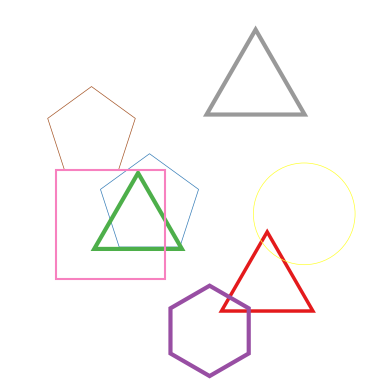[{"shape": "triangle", "thickness": 2.5, "radius": 0.69, "center": [0.694, 0.261]}, {"shape": "pentagon", "thickness": 0.5, "radius": 0.67, "center": [0.388, 0.467]}, {"shape": "triangle", "thickness": 3, "radius": 0.66, "center": [0.359, 0.419]}, {"shape": "hexagon", "thickness": 3, "radius": 0.59, "center": [0.544, 0.141]}, {"shape": "circle", "thickness": 0.5, "radius": 0.66, "center": [0.79, 0.445]}, {"shape": "pentagon", "thickness": 0.5, "radius": 0.6, "center": [0.238, 0.656]}, {"shape": "square", "thickness": 1.5, "radius": 0.71, "center": [0.288, 0.416]}, {"shape": "triangle", "thickness": 3, "radius": 0.74, "center": [0.664, 0.776]}]